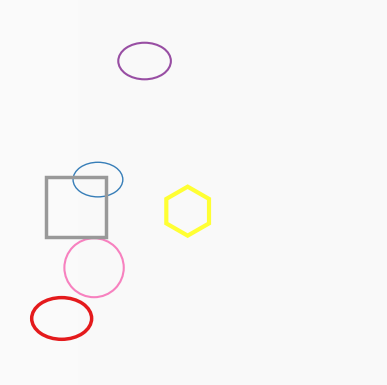[{"shape": "oval", "thickness": 2.5, "radius": 0.39, "center": [0.159, 0.173]}, {"shape": "oval", "thickness": 1, "radius": 0.32, "center": [0.253, 0.534]}, {"shape": "oval", "thickness": 1.5, "radius": 0.34, "center": [0.373, 0.842]}, {"shape": "hexagon", "thickness": 3, "radius": 0.32, "center": [0.484, 0.452]}, {"shape": "circle", "thickness": 1.5, "radius": 0.38, "center": [0.243, 0.305]}, {"shape": "square", "thickness": 2.5, "radius": 0.39, "center": [0.195, 0.463]}]